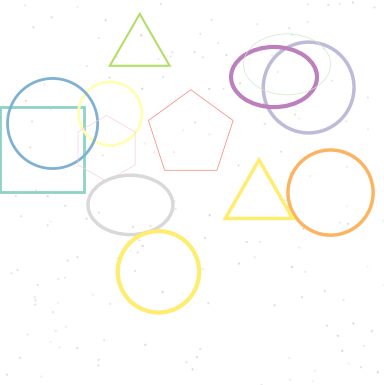[{"shape": "square", "thickness": 2, "radius": 0.55, "center": [0.109, 0.611]}, {"shape": "circle", "thickness": 2, "radius": 0.41, "center": [0.286, 0.705]}, {"shape": "circle", "thickness": 2.5, "radius": 0.59, "center": [0.802, 0.773]}, {"shape": "pentagon", "thickness": 0.5, "radius": 0.58, "center": [0.496, 0.651]}, {"shape": "circle", "thickness": 2, "radius": 0.59, "center": [0.137, 0.679]}, {"shape": "circle", "thickness": 2.5, "radius": 0.55, "center": [0.859, 0.5]}, {"shape": "triangle", "thickness": 1.5, "radius": 0.45, "center": [0.363, 0.874]}, {"shape": "hexagon", "thickness": 0.5, "radius": 0.43, "center": [0.277, 0.614]}, {"shape": "oval", "thickness": 2.5, "radius": 0.55, "center": [0.339, 0.468]}, {"shape": "oval", "thickness": 3, "radius": 0.56, "center": [0.712, 0.8]}, {"shape": "oval", "thickness": 0.5, "radius": 0.57, "center": [0.746, 0.833]}, {"shape": "circle", "thickness": 3, "radius": 0.53, "center": [0.412, 0.294]}, {"shape": "triangle", "thickness": 2.5, "radius": 0.51, "center": [0.673, 0.483]}]